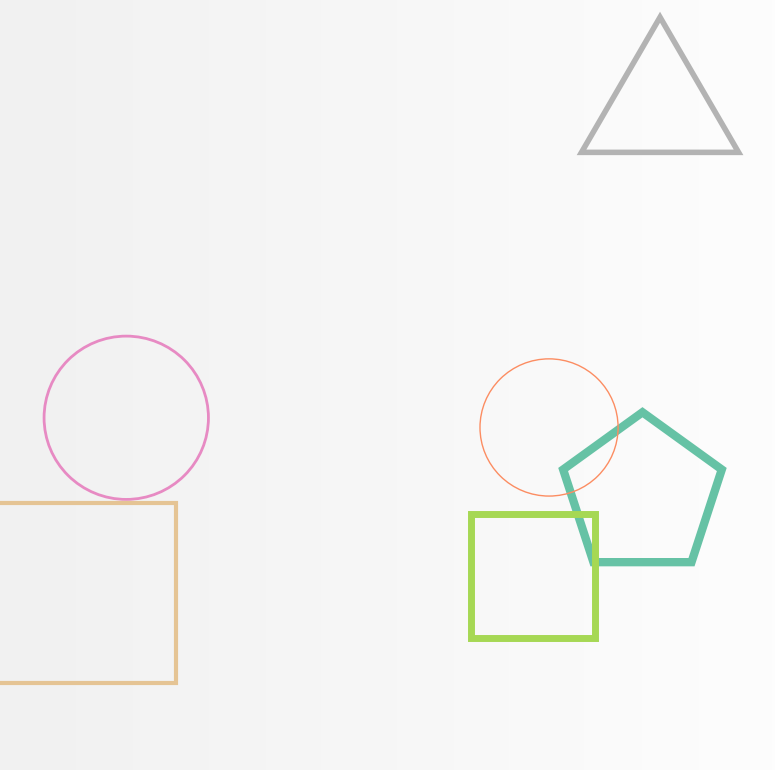[{"shape": "pentagon", "thickness": 3, "radius": 0.54, "center": [0.829, 0.357]}, {"shape": "circle", "thickness": 0.5, "radius": 0.45, "center": [0.708, 0.445]}, {"shape": "circle", "thickness": 1, "radius": 0.53, "center": [0.163, 0.457]}, {"shape": "square", "thickness": 2.5, "radius": 0.4, "center": [0.687, 0.252]}, {"shape": "square", "thickness": 1.5, "radius": 0.59, "center": [0.109, 0.23]}, {"shape": "triangle", "thickness": 2, "radius": 0.58, "center": [0.852, 0.861]}]